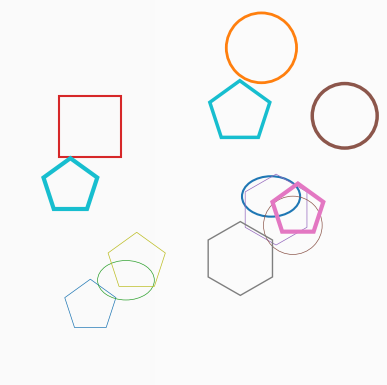[{"shape": "pentagon", "thickness": 0.5, "radius": 0.35, "center": [0.233, 0.205]}, {"shape": "oval", "thickness": 1.5, "radius": 0.37, "center": [0.699, 0.49]}, {"shape": "circle", "thickness": 2, "radius": 0.45, "center": [0.675, 0.876]}, {"shape": "oval", "thickness": 0.5, "radius": 0.37, "center": [0.325, 0.272]}, {"shape": "square", "thickness": 1.5, "radius": 0.4, "center": [0.232, 0.672]}, {"shape": "hexagon", "thickness": 0.5, "radius": 0.46, "center": [0.712, 0.456]}, {"shape": "circle", "thickness": 2.5, "radius": 0.42, "center": [0.89, 0.699]}, {"shape": "circle", "thickness": 0.5, "radius": 0.38, "center": [0.756, 0.415]}, {"shape": "pentagon", "thickness": 3, "radius": 0.35, "center": [0.769, 0.454]}, {"shape": "hexagon", "thickness": 1, "radius": 0.48, "center": [0.62, 0.329]}, {"shape": "pentagon", "thickness": 0.5, "radius": 0.39, "center": [0.353, 0.319]}, {"shape": "pentagon", "thickness": 2.5, "radius": 0.41, "center": [0.619, 0.709]}, {"shape": "pentagon", "thickness": 3, "radius": 0.36, "center": [0.182, 0.516]}]